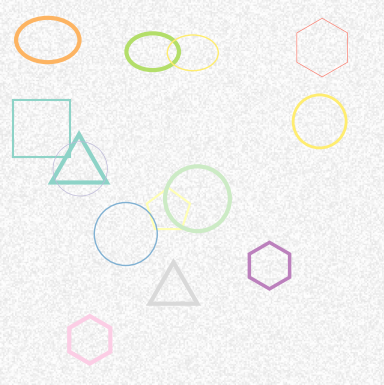[{"shape": "triangle", "thickness": 3, "radius": 0.42, "center": [0.205, 0.568]}, {"shape": "square", "thickness": 1.5, "radius": 0.37, "center": [0.107, 0.666]}, {"shape": "pentagon", "thickness": 1.5, "radius": 0.3, "center": [0.437, 0.453]}, {"shape": "circle", "thickness": 0.5, "radius": 0.35, "center": [0.208, 0.561]}, {"shape": "hexagon", "thickness": 0.5, "radius": 0.38, "center": [0.837, 0.876]}, {"shape": "circle", "thickness": 1, "radius": 0.41, "center": [0.327, 0.392]}, {"shape": "oval", "thickness": 3, "radius": 0.41, "center": [0.124, 0.896]}, {"shape": "oval", "thickness": 3, "radius": 0.34, "center": [0.397, 0.866]}, {"shape": "hexagon", "thickness": 3, "radius": 0.31, "center": [0.233, 0.117]}, {"shape": "triangle", "thickness": 3, "radius": 0.36, "center": [0.451, 0.247]}, {"shape": "hexagon", "thickness": 2.5, "radius": 0.3, "center": [0.7, 0.31]}, {"shape": "circle", "thickness": 3, "radius": 0.42, "center": [0.513, 0.484]}, {"shape": "circle", "thickness": 2, "radius": 0.34, "center": [0.83, 0.685]}, {"shape": "oval", "thickness": 1, "radius": 0.33, "center": [0.501, 0.863]}]